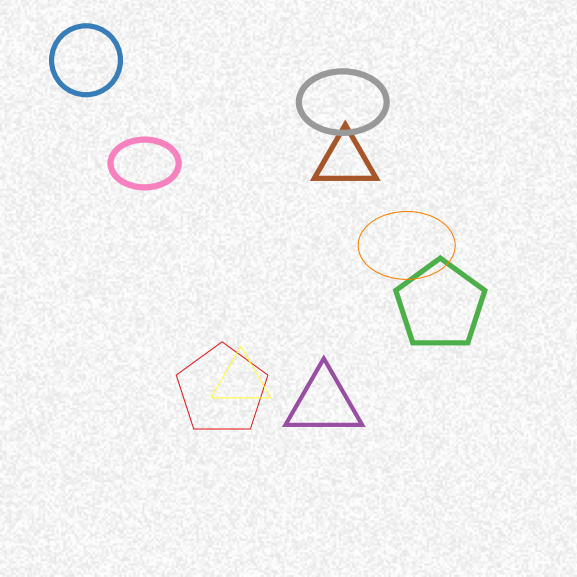[{"shape": "pentagon", "thickness": 0.5, "radius": 0.42, "center": [0.385, 0.324]}, {"shape": "circle", "thickness": 2.5, "radius": 0.3, "center": [0.149, 0.895]}, {"shape": "pentagon", "thickness": 2.5, "radius": 0.41, "center": [0.762, 0.471]}, {"shape": "triangle", "thickness": 2, "radius": 0.38, "center": [0.561, 0.302]}, {"shape": "oval", "thickness": 0.5, "radius": 0.42, "center": [0.704, 0.574]}, {"shape": "triangle", "thickness": 0.5, "radius": 0.3, "center": [0.417, 0.34]}, {"shape": "triangle", "thickness": 2.5, "radius": 0.31, "center": [0.598, 0.721]}, {"shape": "oval", "thickness": 3, "radius": 0.3, "center": [0.25, 0.716]}, {"shape": "oval", "thickness": 3, "radius": 0.38, "center": [0.594, 0.822]}]